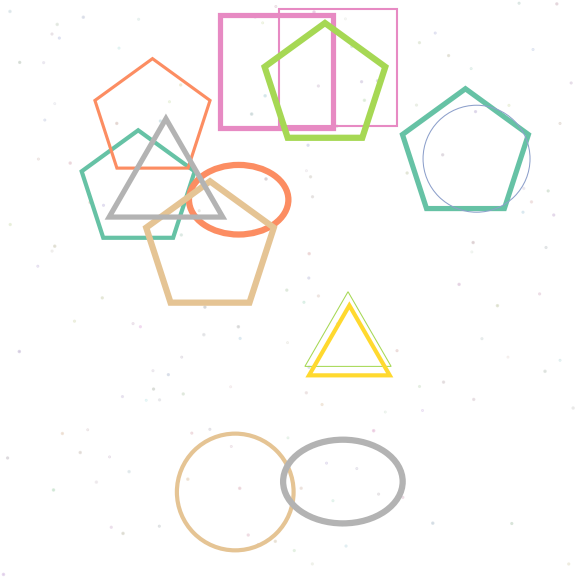[{"shape": "pentagon", "thickness": 2, "radius": 0.51, "center": [0.239, 0.671]}, {"shape": "pentagon", "thickness": 2.5, "radius": 0.57, "center": [0.806, 0.731]}, {"shape": "pentagon", "thickness": 1.5, "radius": 0.52, "center": [0.264, 0.793]}, {"shape": "oval", "thickness": 3, "radius": 0.43, "center": [0.413, 0.653]}, {"shape": "circle", "thickness": 0.5, "radius": 0.46, "center": [0.825, 0.724]}, {"shape": "square", "thickness": 1, "radius": 0.51, "center": [0.585, 0.882]}, {"shape": "square", "thickness": 2.5, "radius": 0.49, "center": [0.479, 0.875]}, {"shape": "pentagon", "thickness": 3, "radius": 0.55, "center": [0.563, 0.849]}, {"shape": "triangle", "thickness": 0.5, "radius": 0.43, "center": [0.603, 0.408]}, {"shape": "triangle", "thickness": 2, "radius": 0.4, "center": [0.605, 0.39]}, {"shape": "pentagon", "thickness": 3, "radius": 0.58, "center": [0.364, 0.569]}, {"shape": "circle", "thickness": 2, "radius": 0.51, "center": [0.407, 0.147]}, {"shape": "oval", "thickness": 3, "radius": 0.52, "center": [0.594, 0.165]}, {"shape": "triangle", "thickness": 2.5, "radius": 0.57, "center": [0.287, 0.68]}]